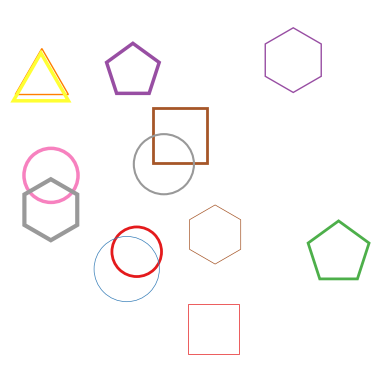[{"shape": "circle", "thickness": 2, "radius": 0.32, "center": [0.355, 0.346]}, {"shape": "square", "thickness": 0.5, "radius": 0.33, "center": [0.555, 0.146]}, {"shape": "circle", "thickness": 0.5, "radius": 0.42, "center": [0.329, 0.301]}, {"shape": "pentagon", "thickness": 2, "radius": 0.42, "center": [0.879, 0.343]}, {"shape": "pentagon", "thickness": 2.5, "radius": 0.36, "center": [0.345, 0.816]}, {"shape": "hexagon", "thickness": 1, "radius": 0.42, "center": [0.762, 0.844]}, {"shape": "triangle", "thickness": 1, "radius": 0.4, "center": [0.109, 0.794]}, {"shape": "triangle", "thickness": 2.5, "radius": 0.41, "center": [0.106, 0.779]}, {"shape": "square", "thickness": 2, "radius": 0.35, "center": [0.467, 0.648]}, {"shape": "hexagon", "thickness": 0.5, "radius": 0.38, "center": [0.559, 0.391]}, {"shape": "circle", "thickness": 2.5, "radius": 0.35, "center": [0.132, 0.544]}, {"shape": "circle", "thickness": 1.5, "radius": 0.39, "center": [0.426, 0.574]}, {"shape": "hexagon", "thickness": 3, "radius": 0.4, "center": [0.132, 0.455]}]